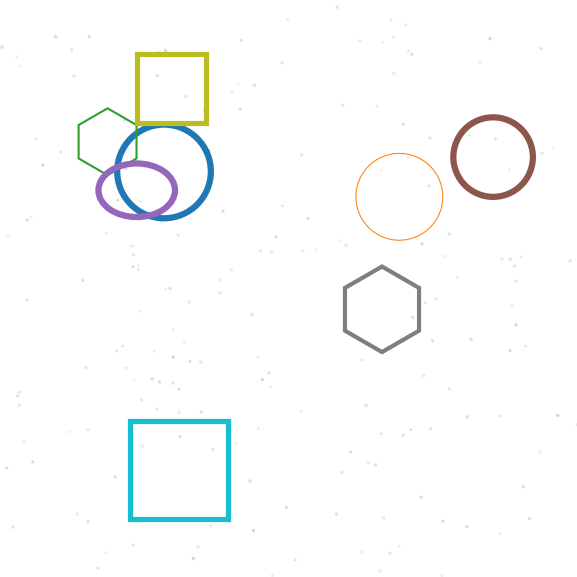[{"shape": "circle", "thickness": 3, "radius": 0.41, "center": [0.284, 0.702]}, {"shape": "circle", "thickness": 0.5, "radius": 0.38, "center": [0.691, 0.658]}, {"shape": "hexagon", "thickness": 1, "radius": 0.29, "center": [0.186, 0.754]}, {"shape": "oval", "thickness": 3, "radius": 0.33, "center": [0.237, 0.67]}, {"shape": "circle", "thickness": 3, "radius": 0.34, "center": [0.854, 0.727]}, {"shape": "hexagon", "thickness": 2, "radius": 0.37, "center": [0.661, 0.464]}, {"shape": "square", "thickness": 2.5, "radius": 0.3, "center": [0.297, 0.846]}, {"shape": "square", "thickness": 2.5, "radius": 0.42, "center": [0.31, 0.186]}]